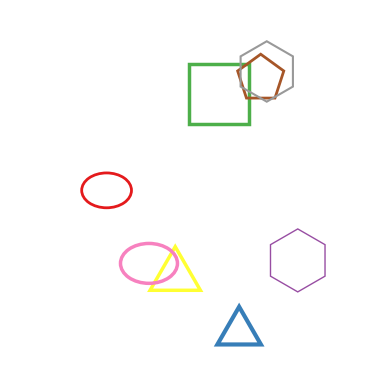[{"shape": "oval", "thickness": 2, "radius": 0.32, "center": [0.277, 0.506]}, {"shape": "triangle", "thickness": 3, "radius": 0.33, "center": [0.621, 0.138]}, {"shape": "square", "thickness": 2.5, "radius": 0.39, "center": [0.569, 0.755]}, {"shape": "hexagon", "thickness": 1, "radius": 0.41, "center": [0.773, 0.324]}, {"shape": "triangle", "thickness": 2.5, "radius": 0.38, "center": [0.455, 0.284]}, {"shape": "pentagon", "thickness": 2, "radius": 0.32, "center": [0.677, 0.796]}, {"shape": "oval", "thickness": 2.5, "radius": 0.37, "center": [0.387, 0.316]}, {"shape": "hexagon", "thickness": 1.5, "radius": 0.39, "center": [0.693, 0.814]}]